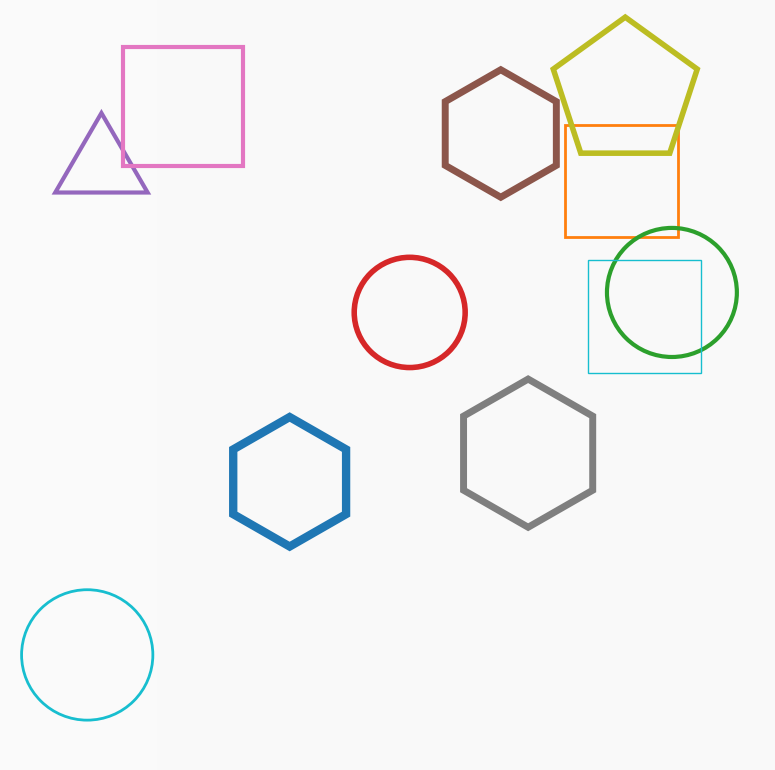[{"shape": "hexagon", "thickness": 3, "radius": 0.42, "center": [0.374, 0.374]}, {"shape": "square", "thickness": 1, "radius": 0.36, "center": [0.802, 0.765]}, {"shape": "circle", "thickness": 1.5, "radius": 0.42, "center": [0.867, 0.62]}, {"shape": "circle", "thickness": 2, "radius": 0.36, "center": [0.529, 0.594]}, {"shape": "triangle", "thickness": 1.5, "radius": 0.34, "center": [0.131, 0.784]}, {"shape": "hexagon", "thickness": 2.5, "radius": 0.41, "center": [0.646, 0.827]}, {"shape": "square", "thickness": 1.5, "radius": 0.39, "center": [0.236, 0.862]}, {"shape": "hexagon", "thickness": 2.5, "radius": 0.48, "center": [0.681, 0.411]}, {"shape": "pentagon", "thickness": 2, "radius": 0.49, "center": [0.807, 0.88]}, {"shape": "square", "thickness": 0.5, "radius": 0.37, "center": [0.832, 0.589]}, {"shape": "circle", "thickness": 1, "radius": 0.42, "center": [0.113, 0.149]}]